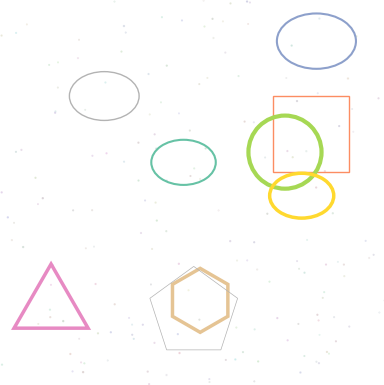[{"shape": "oval", "thickness": 1.5, "radius": 0.42, "center": [0.477, 0.578]}, {"shape": "square", "thickness": 1, "radius": 0.5, "center": [0.808, 0.652]}, {"shape": "oval", "thickness": 1.5, "radius": 0.51, "center": [0.822, 0.893]}, {"shape": "triangle", "thickness": 2.5, "radius": 0.56, "center": [0.133, 0.203]}, {"shape": "circle", "thickness": 3, "radius": 0.47, "center": [0.74, 0.605]}, {"shape": "oval", "thickness": 2.5, "radius": 0.42, "center": [0.784, 0.492]}, {"shape": "hexagon", "thickness": 2.5, "radius": 0.42, "center": [0.52, 0.22]}, {"shape": "oval", "thickness": 1, "radius": 0.45, "center": [0.271, 0.751]}, {"shape": "pentagon", "thickness": 0.5, "radius": 0.6, "center": [0.503, 0.188]}]